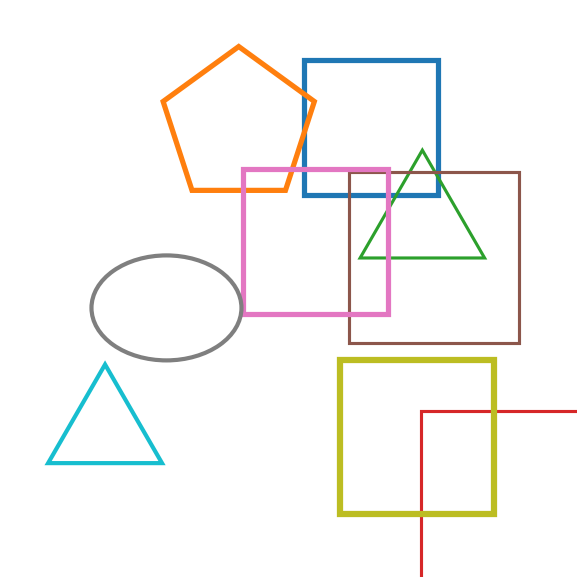[{"shape": "square", "thickness": 2.5, "radius": 0.58, "center": [0.642, 0.778]}, {"shape": "pentagon", "thickness": 2.5, "radius": 0.69, "center": [0.413, 0.781]}, {"shape": "triangle", "thickness": 1.5, "radius": 0.62, "center": [0.731, 0.615]}, {"shape": "square", "thickness": 1.5, "radius": 0.75, "center": [0.879, 0.138]}, {"shape": "square", "thickness": 1.5, "radius": 0.74, "center": [0.752, 0.553]}, {"shape": "square", "thickness": 2.5, "radius": 0.63, "center": [0.546, 0.581]}, {"shape": "oval", "thickness": 2, "radius": 0.65, "center": [0.288, 0.466]}, {"shape": "square", "thickness": 3, "radius": 0.67, "center": [0.722, 0.242]}, {"shape": "triangle", "thickness": 2, "radius": 0.57, "center": [0.182, 0.254]}]